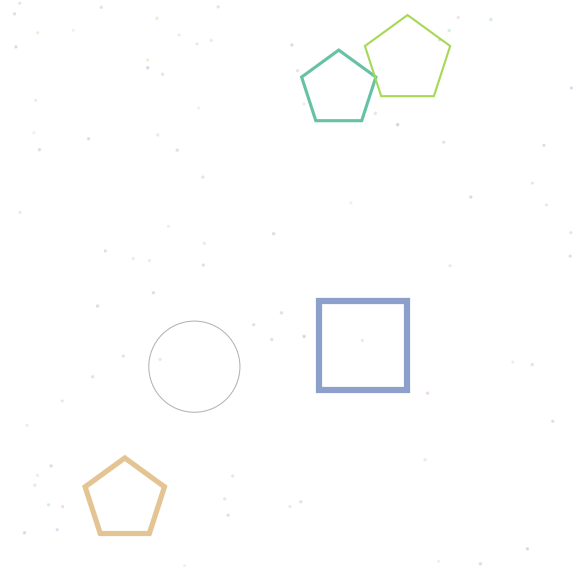[{"shape": "pentagon", "thickness": 1.5, "radius": 0.34, "center": [0.587, 0.845]}, {"shape": "square", "thickness": 3, "radius": 0.38, "center": [0.629, 0.401]}, {"shape": "pentagon", "thickness": 1, "radius": 0.39, "center": [0.706, 0.895]}, {"shape": "pentagon", "thickness": 2.5, "radius": 0.36, "center": [0.216, 0.134]}, {"shape": "circle", "thickness": 0.5, "radius": 0.39, "center": [0.337, 0.364]}]